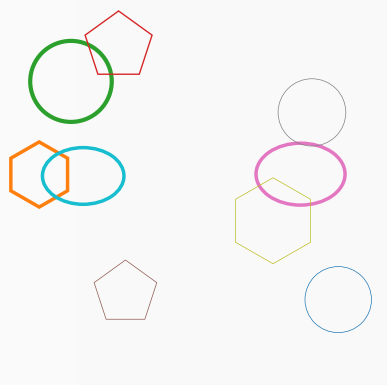[{"shape": "circle", "thickness": 0.5, "radius": 0.43, "center": [0.873, 0.222]}, {"shape": "hexagon", "thickness": 2.5, "radius": 0.42, "center": [0.101, 0.547]}, {"shape": "circle", "thickness": 3, "radius": 0.53, "center": [0.183, 0.789]}, {"shape": "pentagon", "thickness": 1, "radius": 0.45, "center": [0.306, 0.881]}, {"shape": "pentagon", "thickness": 0.5, "radius": 0.43, "center": [0.324, 0.24]}, {"shape": "oval", "thickness": 2.5, "radius": 0.57, "center": [0.776, 0.548]}, {"shape": "circle", "thickness": 0.5, "radius": 0.44, "center": [0.805, 0.708]}, {"shape": "hexagon", "thickness": 0.5, "radius": 0.56, "center": [0.705, 0.427]}, {"shape": "oval", "thickness": 2.5, "radius": 0.53, "center": [0.215, 0.543]}]